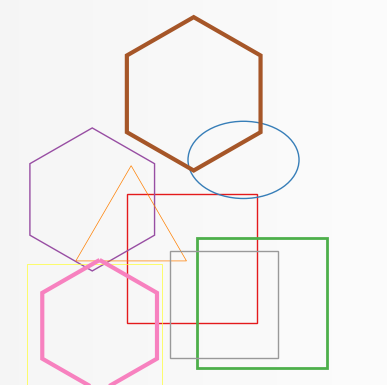[{"shape": "square", "thickness": 1, "radius": 0.83, "center": [0.495, 0.329]}, {"shape": "oval", "thickness": 1, "radius": 0.72, "center": [0.628, 0.585]}, {"shape": "square", "thickness": 2, "radius": 0.84, "center": [0.676, 0.212]}, {"shape": "hexagon", "thickness": 1, "radius": 0.93, "center": [0.238, 0.482]}, {"shape": "triangle", "thickness": 0.5, "radius": 0.82, "center": [0.338, 0.405]}, {"shape": "square", "thickness": 0.5, "radius": 0.87, "center": [0.244, 0.139]}, {"shape": "hexagon", "thickness": 3, "radius": 1.0, "center": [0.5, 0.756]}, {"shape": "hexagon", "thickness": 3, "radius": 0.85, "center": [0.257, 0.154]}, {"shape": "square", "thickness": 1, "radius": 0.7, "center": [0.578, 0.208]}]